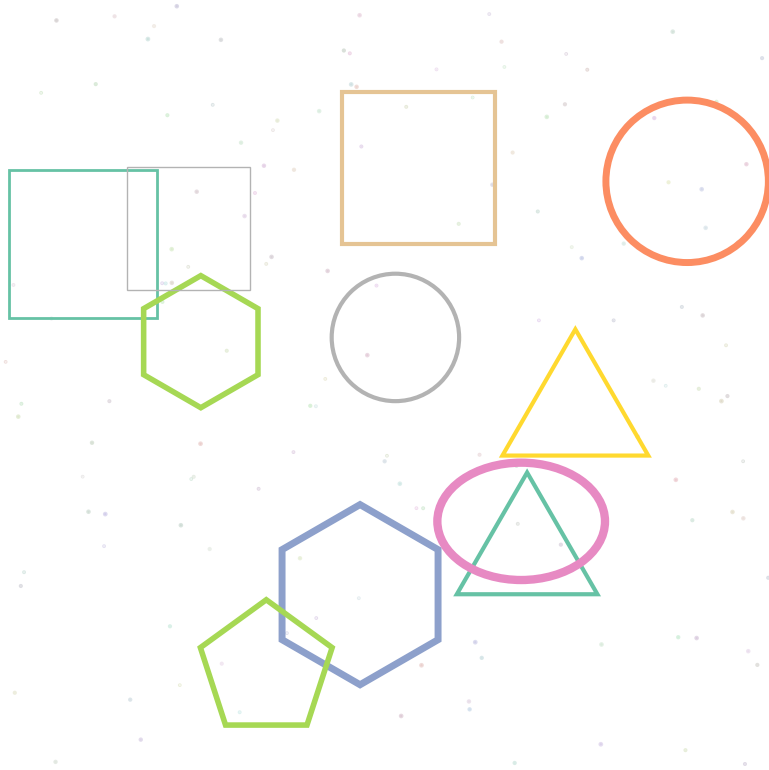[{"shape": "triangle", "thickness": 1.5, "radius": 0.53, "center": [0.685, 0.281]}, {"shape": "square", "thickness": 1, "radius": 0.48, "center": [0.107, 0.683]}, {"shape": "circle", "thickness": 2.5, "radius": 0.53, "center": [0.892, 0.765]}, {"shape": "hexagon", "thickness": 2.5, "radius": 0.58, "center": [0.468, 0.228]}, {"shape": "oval", "thickness": 3, "radius": 0.54, "center": [0.677, 0.323]}, {"shape": "pentagon", "thickness": 2, "radius": 0.45, "center": [0.346, 0.131]}, {"shape": "hexagon", "thickness": 2, "radius": 0.43, "center": [0.261, 0.556]}, {"shape": "triangle", "thickness": 1.5, "radius": 0.55, "center": [0.747, 0.463]}, {"shape": "square", "thickness": 1.5, "radius": 0.49, "center": [0.544, 0.782]}, {"shape": "square", "thickness": 0.5, "radius": 0.4, "center": [0.245, 0.703]}, {"shape": "circle", "thickness": 1.5, "radius": 0.41, "center": [0.514, 0.562]}]